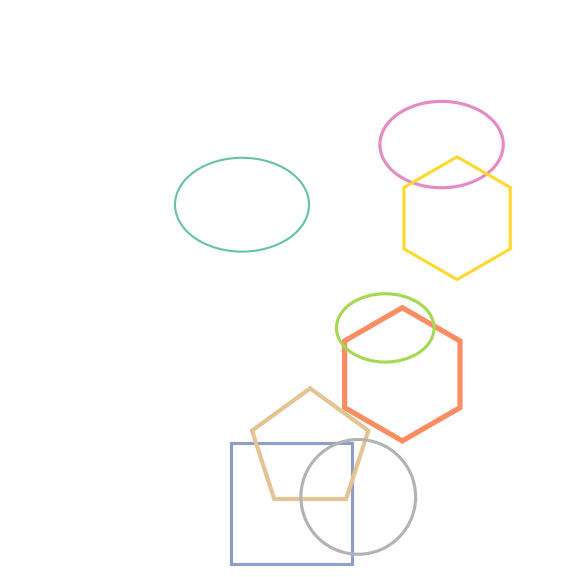[{"shape": "oval", "thickness": 1, "radius": 0.58, "center": [0.419, 0.645]}, {"shape": "hexagon", "thickness": 2.5, "radius": 0.58, "center": [0.697, 0.351]}, {"shape": "square", "thickness": 1.5, "radius": 0.52, "center": [0.505, 0.127]}, {"shape": "oval", "thickness": 1.5, "radius": 0.53, "center": [0.765, 0.749]}, {"shape": "oval", "thickness": 1.5, "radius": 0.42, "center": [0.667, 0.431]}, {"shape": "hexagon", "thickness": 1.5, "radius": 0.53, "center": [0.792, 0.621]}, {"shape": "pentagon", "thickness": 2, "radius": 0.53, "center": [0.537, 0.221]}, {"shape": "circle", "thickness": 1.5, "radius": 0.5, "center": [0.62, 0.139]}]